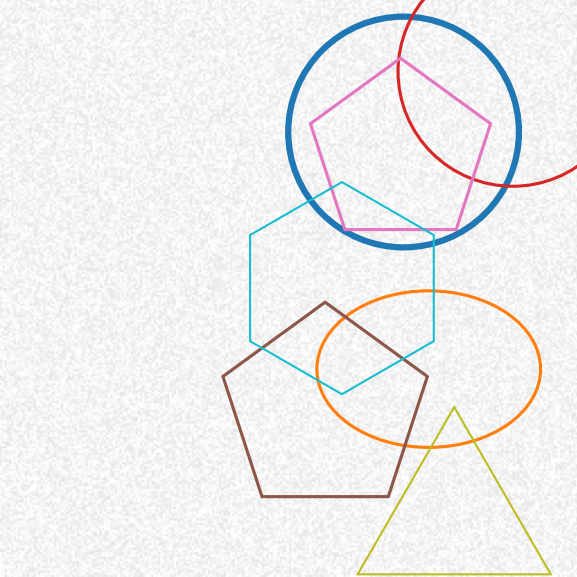[{"shape": "circle", "thickness": 3, "radius": 1.0, "center": [0.699, 0.771]}, {"shape": "oval", "thickness": 1.5, "radius": 0.97, "center": [0.742, 0.36]}, {"shape": "circle", "thickness": 1.5, "radius": 0.99, "center": [0.888, 0.875]}, {"shape": "pentagon", "thickness": 1.5, "radius": 0.93, "center": [0.563, 0.29]}, {"shape": "pentagon", "thickness": 1.5, "radius": 0.82, "center": [0.694, 0.734]}, {"shape": "triangle", "thickness": 1, "radius": 0.97, "center": [0.787, 0.101]}, {"shape": "hexagon", "thickness": 1, "radius": 0.92, "center": [0.592, 0.5]}]